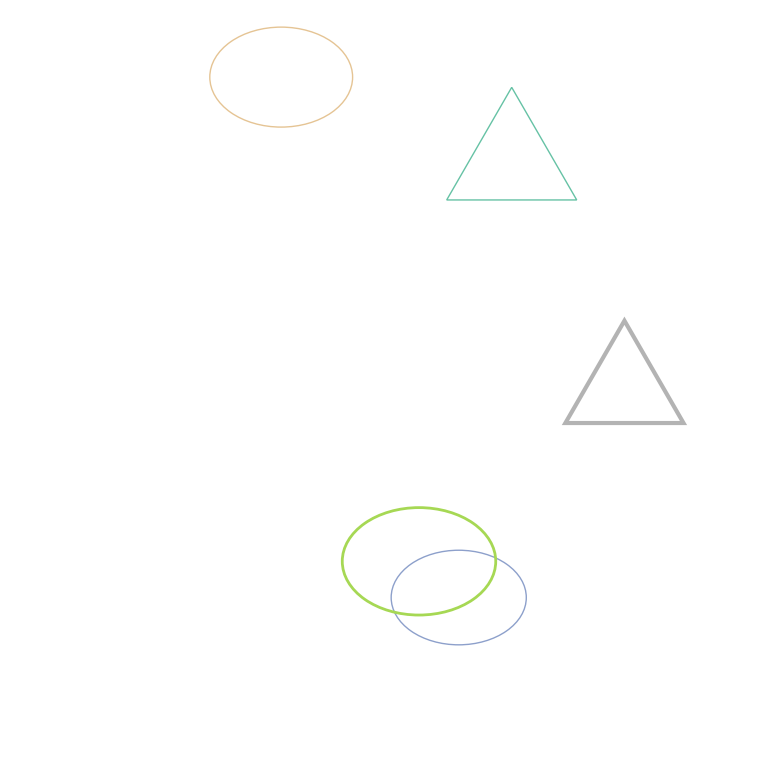[{"shape": "triangle", "thickness": 0.5, "radius": 0.49, "center": [0.665, 0.789]}, {"shape": "oval", "thickness": 0.5, "radius": 0.44, "center": [0.596, 0.224]}, {"shape": "oval", "thickness": 1, "radius": 0.5, "center": [0.544, 0.271]}, {"shape": "oval", "thickness": 0.5, "radius": 0.46, "center": [0.365, 0.9]}, {"shape": "triangle", "thickness": 1.5, "radius": 0.44, "center": [0.811, 0.495]}]